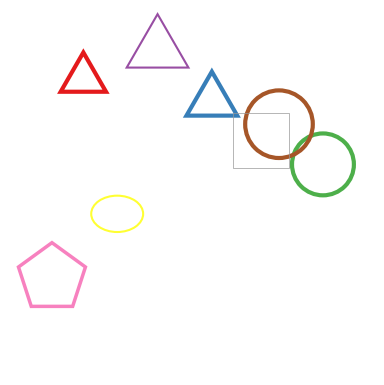[{"shape": "triangle", "thickness": 3, "radius": 0.34, "center": [0.216, 0.796]}, {"shape": "triangle", "thickness": 3, "radius": 0.38, "center": [0.55, 0.738]}, {"shape": "circle", "thickness": 3, "radius": 0.4, "center": [0.839, 0.573]}, {"shape": "triangle", "thickness": 1.5, "radius": 0.46, "center": [0.409, 0.871]}, {"shape": "oval", "thickness": 1.5, "radius": 0.34, "center": [0.304, 0.445]}, {"shape": "circle", "thickness": 3, "radius": 0.44, "center": [0.725, 0.677]}, {"shape": "pentagon", "thickness": 2.5, "radius": 0.46, "center": [0.135, 0.278]}, {"shape": "square", "thickness": 0.5, "radius": 0.36, "center": [0.678, 0.635]}]